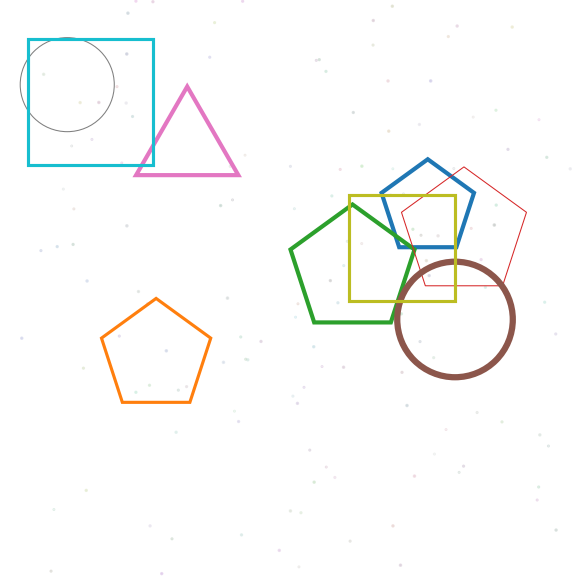[{"shape": "pentagon", "thickness": 2, "radius": 0.42, "center": [0.741, 0.639]}, {"shape": "pentagon", "thickness": 1.5, "radius": 0.5, "center": [0.27, 0.383]}, {"shape": "pentagon", "thickness": 2, "radius": 0.56, "center": [0.61, 0.532]}, {"shape": "pentagon", "thickness": 0.5, "radius": 0.57, "center": [0.803, 0.596]}, {"shape": "circle", "thickness": 3, "radius": 0.5, "center": [0.788, 0.446]}, {"shape": "triangle", "thickness": 2, "radius": 0.51, "center": [0.324, 0.747]}, {"shape": "circle", "thickness": 0.5, "radius": 0.41, "center": [0.116, 0.853]}, {"shape": "square", "thickness": 1.5, "radius": 0.46, "center": [0.696, 0.57]}, {"shape": "square", "thickness": 1.5, "radius": 0.54, "center": [0.157, 0.823]}]